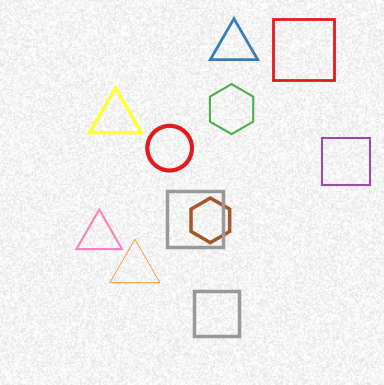[{"shape": "square", "thickness": 2, "radius": 0.39, "center": [0.789, 0.872]}, {"shape": "circle", "thickness": 3, "radius": 0.29, "center": [0.441, 0.615]}, {"shape": "triangle", "thickness": 2, "radius": 0.36, "center": [0.608, 0.881]}, {"shape": "hexagon", "thickness": 1.5, "radius": 0.32, "center": [0.602, 0.717]}, {"shape": "square", "thickness": 1.5, "radius": 0.31, "center": [0.899, 0.581]}, {"shape": "triangle", "thickness": 0.5, "radius": 0.38, "center": [0.35, 0.303]}, {"shape": "triangle", "thickness": 2.5, "radius": 0.39, "center": [0.3, 0.694]}, {"shape": "hexagon", "thickness": 2.5, "radius": 0.29, "center": [0.546, 0.428]}, {"shape": "triangle", "thickness": 1.5, "radius": 0.34, "center": [0.258, 0.387]}, {"shape": "square", "thickness": 2.5, "radius": 0.29, "center": [0.562, 0.185]}, {"shape": "square", "thickness": 2.5, "radius": 0.36, "center": [0.506, 0.43]}]